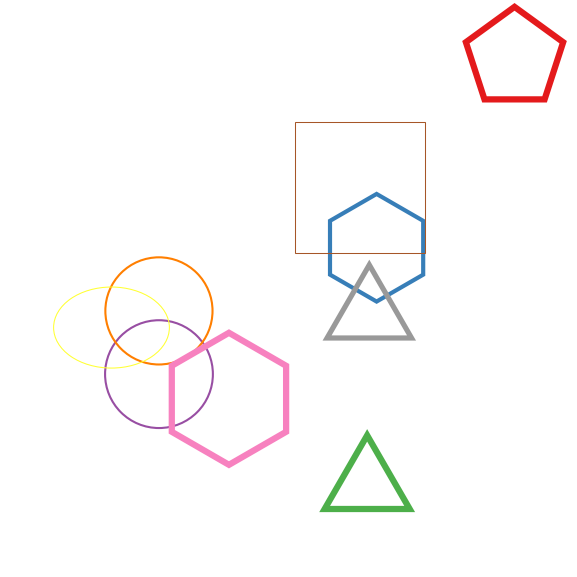[{"shape": "pentagon", "thickness": 3, "radius": 0.44, "center": [0.891, 0.899]}, {"shape": "hexagon", "thickness": 2, "radius": 0.47, "center": [0.652, 0.57]}, {"shape": "triangle", "thickness": 3, "radius": 0.43, "center": [0.636, 0.16]}, {"shape": "circle", "thickness": 1, "radius": 0.47, "center": [0.275, 0.351]}, {"shape": "circle", "thickness": 1, "radius": 0.46, "center": [0.275, 0.461]}, {"shape": "oval", "thickness": 0.5, "radius": 0.5, "center": [0.193, 0.432]}, {"shape": "square", "thickness": 0.5, "radius": 0.56, "center": [0.624, 0.674]}, {"shape": "hexagon", "thickness": 3, "radius": 0.57, "center": [0.396, 0.309]}, {"shape": "triangle", "thickness": 2.5, "radius": 0.42, "center": [0.639, 0.456]}]